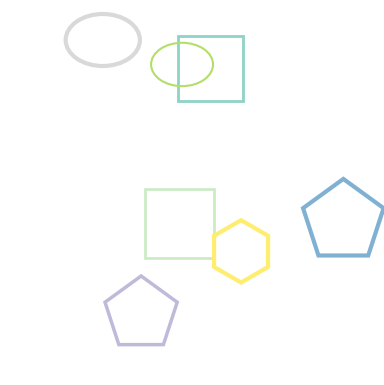[{"shape": "square", "thickness": 2, "radius": 0.42, "center": [0.547, 0.821]}, {"shape": "pentagon", "thickness": 2.5, "radius": 0.49, "center": [0.367, 0.185]}, {"shape": "pentagon", "thickness": 3, "radius": 0.55, "center": [0.892, 0.425]}, {"shape": "oval", "thickness": 1.5, "radius": 0.4, "center": [0.473, 0.833]}, {"shape": "oval", "thickness": 3, "radius": 0.48, "center": [0.267, 0.896]}, {"shape": "square", "thickness": 2, "radius": 0.45, "center": [0.466, 0.419]}, {"shape": "hexagon", "thickness": 3, "radius": 0.4, "center": [0.626, 0.347]}]